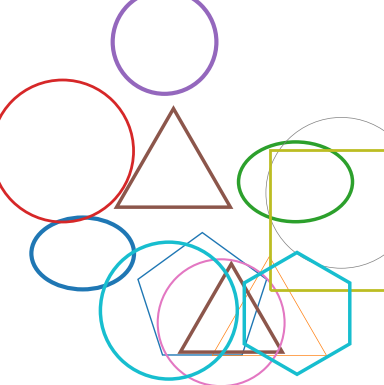[{"shape": "pentagon", "thickness": 1, "radius": 0.88, "center": [0.526, 0.22]}, {"shape": "oval", "thickness": 3, "radius": 0.67, "center": [0.215, 0.342]}, {"shape": "triangle", "thickness": 0.5, "radius": 0.86, "center": [0.7, 0.162]}, {"shape": "oval", "thickness": 2.5, "radius": 0.74, "center": [0.768, 0.528]}, {"shape": "circle", "thickness": 2, "radius": 0.92, "center": [0.162, 0.608]}, {"shape": "circle", "thickness": 3, "radius": 0.67, "center": [0.427, 0.891]}, {"shape": "triangle", "thickness": 2.5, "radius": 0.85, "center": [0.451, 0.547]}, {"shape": "triangle", "thickness": 2.5, "radius": 0.76, "center": [0.601, 0.162]}, {"shape": "circle", "thickness": 1.5, "radius": 0.82, "center": [0.574, 0.162]}, {"shape": "circle", "thickness": 0.5, "radius": 0.98, "center": [0.887, 0.499]}, {"shape": "square", "thickness": 2, "radius": 0.91, "center": [0.884, 0.429]}, {"shape": "hexagon", "thickness": 2.5, "radius": 0.79, "center": [0.772, 0.186]}, {"shape": "circle", "thickness": 2.5, "radius": 0.89, "center": [0.439, 0.193]}]